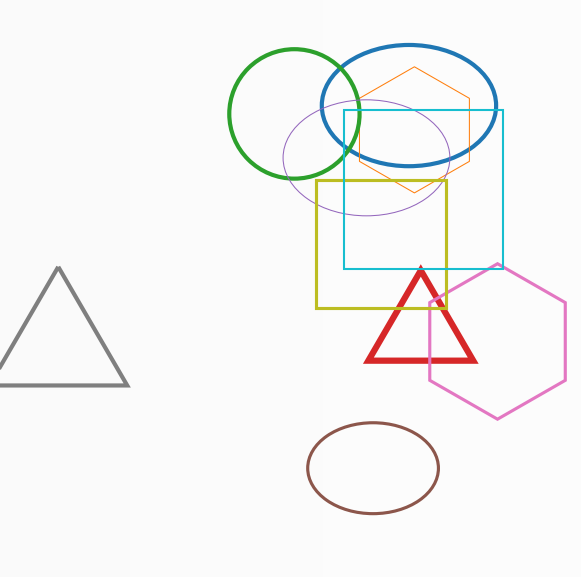[{"shape": "oval", "thickness": 2, "radius": 0.75, "center": [0.704, 0.816]}, {"shape": "hexagon", "thickness": 0.5, "radius": 0.55, "center": [0.713, 0.774]}, {"shape": "circle", "thickness": 2, "radius": 0.56, "center": [0.507, 0.802]}, {"shape": "triangle", "thickness": 3, "radius": 0.52, "center": [0.724, 0.427]}, {"shape": "oval", "thickness": 0.5, "radius": 0.72, "center": [0.631, 0.726]}, {"shape": "oval", "thickness": 1.5, "radius": 0.56, "center": [0.642, 0.188]}, {"shape": "hexagon", "thickness": 1.5, "radius": 0.67, "center": [0.856, 0.408]}, {"shape": "triangle", "thickness": 2, "radius": 0.68, "center": [0.1, 0.4]}, {"shape": "square", "thickness": 1.5, "radius": 0.56, "center": [0.655, 0.577]}, {"shape": "square", "thickness": 1, "radius": 0.69, "center": [0.729, 0.671]}]